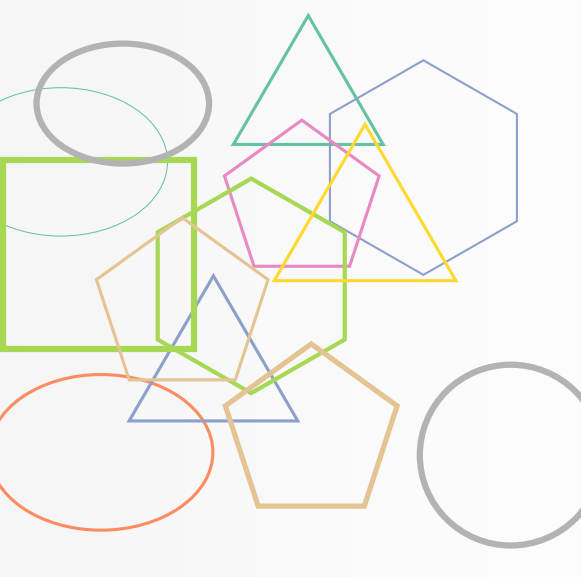[{"shape": "triangle", "thickness": 1.5, "radius": 0.74, "center": [0.53, 0.823]}, {"shape": "oval", "thickness": 0.5, "radius": 0.92, "center": [0.105, 0.719]}, {"shape": "oval", "thickness": 1.5, "radius": 0.96, "center": [0.174, 0.216]}, {"shape": "hexagon", "thickness": 1, "radius": 0.93, "center": [0.728, 0.709]}, {"shape": "triangle", "thickness": 1.5, "radius": 0.84, "center": [0.367, 0.354]}, {"shape": "pentagon", "thickness": 1.5, "radius": 0.7, "center": [0.519, 0.651]}, {"shape": "square", "thickness": 3, "radius": 0.82, "center": [0.17, 0.558]}, {"shape": "hexagon", "thickness": 2, "radius": 0.93, "center": [0.432, 0.504]}, {"shape": "triangle", "thickness": 1.5, "radius": 0.9, "center": [0.628, 0.603]}, {"shape": "pentagon", "thickness": 2.5, "radius": 0.78, "center": [0.535, 0.248]}, {"shape": "pentagon", "thickness": 1.5, "radius": 0.78, "center": [0.314, 0.467]}, {"shape": "circle", "thickness": 3, "radius": 0.78, "center": [0.879, 0.211]}, {"shape": "oval", "thickness": 3, "radius": 0.74, "center": [0.211, 0.82]}]